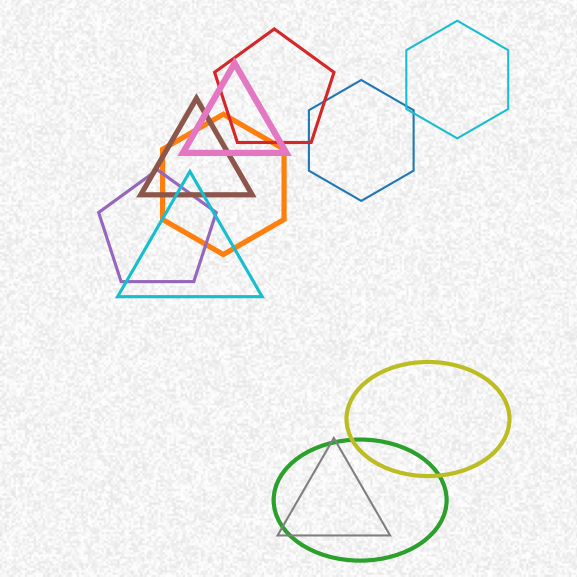[{"shape": "hexagon", "thickness": 1, "radius": 0.52, "center": [0.626, 0.756]}, {"shape": "hexagon", "thickness": 2.5, "radius": 0.61, "center": [0.387, 0.68]}, {"shape": "oval", "thickness": 2, "radius": 0.75, "center": [0.624, 0.133]}, {"shape": "pentagon", "thickness": 1.5, "radius": 0.54, "center": [0.475, 0.84]}, {"shape": "pentagon", "thickness": 1.5, "radius": 0.54, "center": [0.273, 0.598]}, {"shape": "triangle", "thickness": 2.5, "radius": 0.56, "center": [0.34, 0.717]}, {"shape": "triangle", "thickness": 3, "radius": 0.52, "center": [0.406, 0.786]}, {"shape": "triangle", "thickness": 1, "radius": 0.56, "center": [0.578, 0.128]}, {"shape": "oval", "thickness": 2, "radius": 0.71, "center": [0.741, 0.274]}, {"shape": "hexagon", "thickness": 1, "radius": 0.51, "center": [0.792, 0.861]}, {"shape": "triangle", "thickness": 1.5, "radius": 0.72, "center": [0.329, 0.558]}]